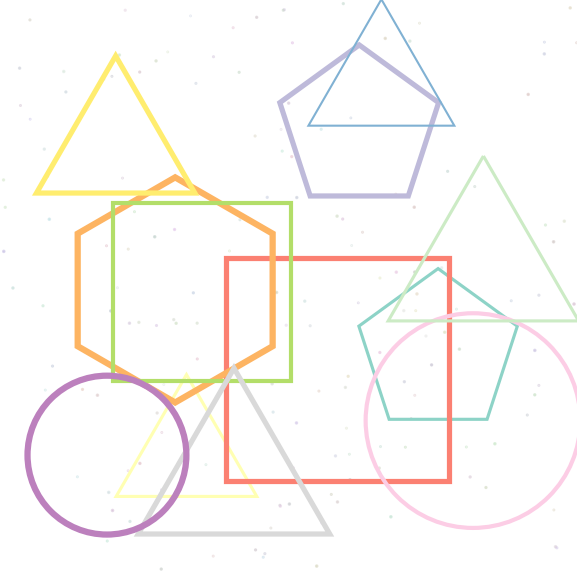[{"shape": "pentagon", "thickness": 1.5, "radius": 0.72, "center": [0.759, 0.39]}, {"shape": "triangle", "thickness": 1.5, "radius": 0.7, "center": [0.323, 0.21]}, {"shape": "pentagon", "thickness": 2.5, "radius": 0.72, "center": [0.622, 0.777]}, {"shape": "square", "thickness": 2.5, "radius": 0.96, "center": [0.584, 0.359]}, {"shape": "triangle", "thickness": 1, "radius": 0.73, "center": [0.66, 0.854]}, {"shape": "hexagon", "thickness": 3, "radius": 0.97, "center": [0.303, 0.497]}, {"shape": "square", "thickness": 2, "radius": 0.77, "center": [0.35, 0.493]}, {"shape": "circle", "thickness": 2, "radius": 0.93, "center": [0.819, 0.271]}, {"shape": "triangle", "thickness": 2.5, "radius": 0.96, "center": [0.405, 0.17]}, {"shape": "circle", "thickness": 3, "radius": 0.69, "center": [0.185, 0.211]}, {"shape": "triangle", "thickness": 1.5, "radius": 0.95, "center": [0.837, 0.539]}, {"shape": "triangle", "thickness": 2.5, "radius": 0.79, "center": [0.2, 0.744]}]